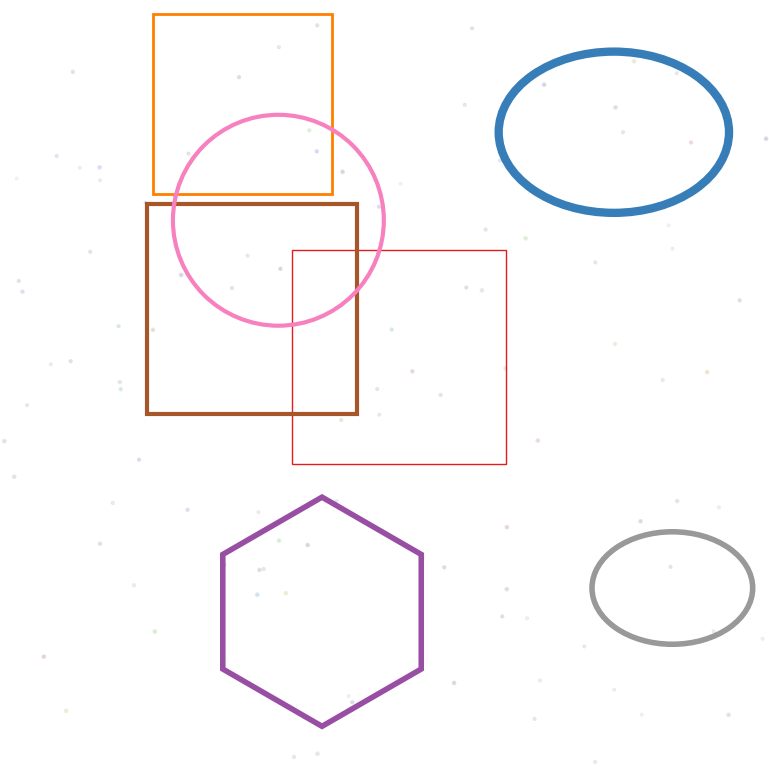[{"shape": "square", "thickness": 0.5, "radius": 0.7, "center": [0.518, 0.537]}, {"shape": "oval", "thickness": 3, "radius": 0.75, "center": [0.797, 0.828]}, {"shape": "hexagon", "thickness": 2, "radius": 0.74, "center": [0.418, 0.206]}, {"shape": "square", "thickness": 1, "radius": 0.58, "center": [0.315, 0.865]}, {"shape": "square", "thickness": 1.5, "radius": 0.68, "center": [0.327, 0.599]}, {"shape": "circle", "thickness": 1.5, "radius": 0.68, "center": [0.362, 0.714]}, {"shape": "oval", "thickness": 2, "radius": 0.52, "center": [0.873, 0.236]}]